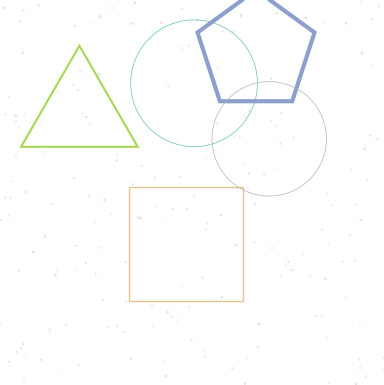[{"shape": "circle", "thickness": 0.5, "radius": 0.82, "center": [0.504, 0.784]}, {"shape": "pentagon", "thickness": 3, "radius": 0.8, "center": [0.665, 0.866]}, {"shape": "triangle", "thickness": 1.5, "radius": 0.87, "center": [0.206, 0.706]}, {"shape": "square", "thickness": 1, "radius": 0.74, "center": [0.483, 0.366]}, {"shape": "circle", "thickness": 0.5, "radius": 0.74, "center": [0.699, 0.639]}]